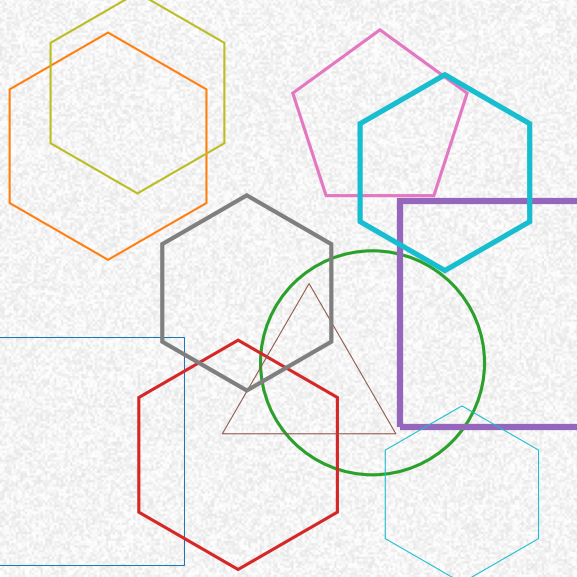[{"shape": "square", "thickness": 0.5, "radius": 0.98, "center": [0.121, 0.218]}, {"shape": "hexagon", "thickness": 1, "radius": 0.98, "center": [0.187, 0.746]}, {"shape": "circle", "thickness": 1.5, "radius": 0.97, "center": [0.645, 0.371]}, {"shape": "hexagon", "thickness": 1.5, "radius": 0.99, "center": [0.412, 0.212]}, {"shape": "square", "thickness": 3, "radius": 0.98, "center": [0.888, 0.456]}, {"shape": "triangle", "thickness": 0.5, "radius": 0.87, "center": [0.535, 0.335]}, {"shape": "pentagon", "thickness": 1.5, "radius": 0.79, "center": [0.658, 0.789]}, {"shape": "hexagon", "thickness": 2, "radius": 0.84, "center": [0.427, 0.492]}, {"shape": "hexagon", "thickness": 1, "radius": 0.87, "center": [0.238, 0.838]}, {"shape": "hexagon", "thickness": 0.5, "radius": 0.77, "center": [0.8, 0.143]}, {"shape": "hexagon", "thickness": 2.5, "radius": 0.85, "center": [0.77, 0.7]}]